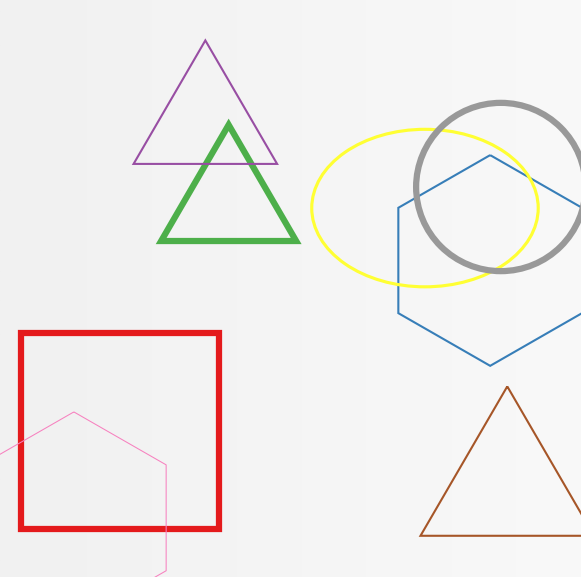[{"shape": "square", "thickness": 3, "radius": 0.85, "center": [0.206, 0.252]}, {"shape": "hexagon", "thickness": 1, "radius": 0.91, "center": [0.843, 0.548]}, {"shape": "triangle", "thickness": 3, "radius": 0.67, "center": [0.393, 0.649]}, {"shape": "triangle", "thickness": 1, "radius": 0.71, "center": [0.353, 0.787]}, {"shape": "oval", "thickness": 1.5, "radius": 0.97, "center": [0.731, 0.639]}, {"shape": "triangle", "thickness": 1, "radius": 0.86, "center": [0.873, 0.158]}, {"shape": "hexagon", "thickness": 0.5, "radius": 0.92, "center": [0.127, 0.103]}, {"shape": "circle", "thickness": 3, "radius": 0.73, "center": [0.862, 0.675]}]